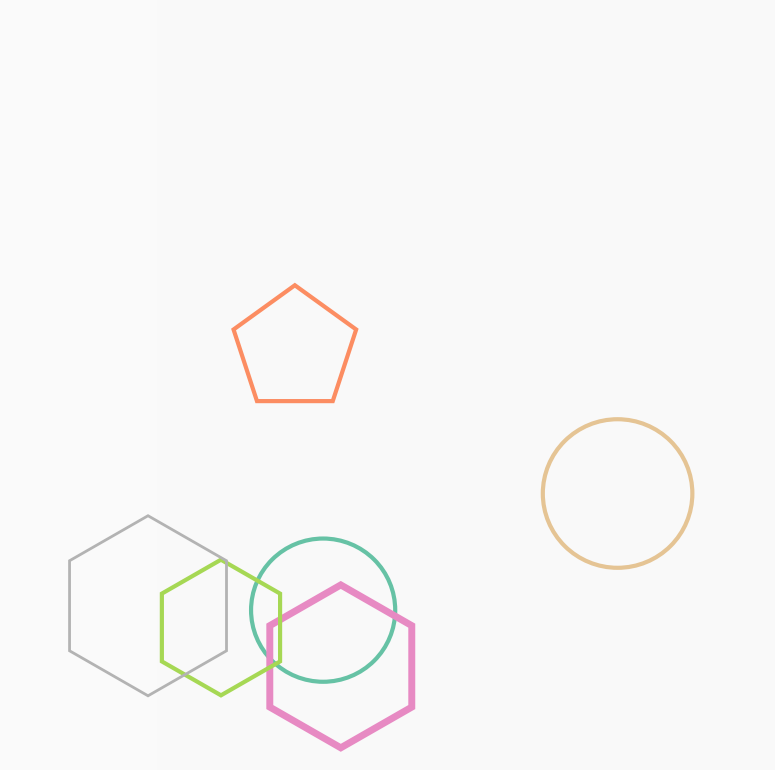[{"shape": "circle", "thickness": 1.5, "radius": 0.47, "center": [0.417, 0.208]}, {"shape": "pentagon", "thickness": 1.5, "radius": 0.42, "center": [0.38, 0.546]}, {"shape": "hexagon", "thickness": 2.5, "radius": 0.53, "center": [0.44, 0.135]}, {"shape": "hexagon", "thickness": 1.5, "radius": 0.44, "center": [0.285, 0.185]}, {"shape": "circle", "thickness": 1.5, "radius": 0.48, "center": [0.797, 0.359]}, {"shape": "hexagon", "thickness": 1, "radius": 0.58, "center": [0.191, 0.213]}]